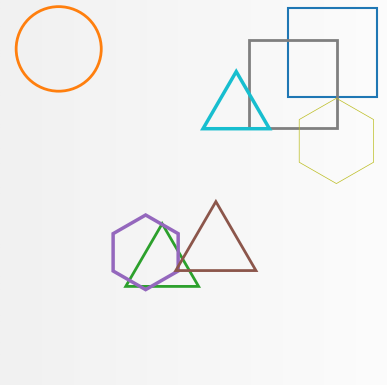[{"shape": "square", "thickness": 1.5, "radius": 0.57, "center": [0.858, 0.864]}, {"shape": "circle", "thickness": 2, "radius": 0.55, "center": [0.151, 0.873]}, {"shape": "triangle", "thickness": 2, "radius": 0.54, "center": [0.419, 0.31]}, {"shape": "hexagon", "thickness": 2.5, "radius": 0.48, "center": [0.376, 0.345]}, {"shape": "triangle", "thickness": 2, "radius": 0.6, "center": [0.557, 0.357]}, {"shape": "square", "thickness": 2, "radius": 0.57, "center": [0.756, 0.781]}, {"shape": "hexagon", "thickness": 0.5, "radius": 0.55, "center": [0.868, 0.634]}, {"shape": "triangle", "thickness": 2.5, "radius": 0.49, "center": [0.61, 0.715]}]